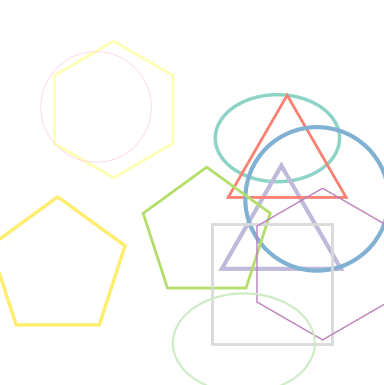[{"shape": "oval", "thickness": 2.5, "radius": 0.81, "center": [0.721, 0.641]}, {"shape": "hexagon", "thickness": 2, "radius": 0.89, "center": [0.295, 0.716]}, {"shape": "triangle", "thickness": 3, "radius": 0.89, "center": [0.731, 0.391]}, {"shape": "triangle", "thickness": 2, "radius": 0.88, "center": [0.746, 0.576]}, {"shape": "circle", "thickness": 3, "radius": 0.93, "center": [0.824, 0.483]}, {"shape": "pentagon", "thickness": 2, "radius": 0.87, "center": [0.537, 0.392]}, {"shape": "circle", "thickness": 0.5, "radius": 0.72, "center": [0.25, 0.722]}, {"shape": "square", "thickness": 2, "radius": 0.78, "center": [0.707, 0.262]}, {"shape": "hexagon", "thickness": 1, "radius": 0.98, "center": [0.838, 0.314]}, {"shape": "oval", "thickness": 1.5, "radius": 0.92, "center": [0.633, 0.109]}, {"shape": "pentagon", "thickness": 2.5, "radius": 0.92, "center": [0.15, 0.305]}]